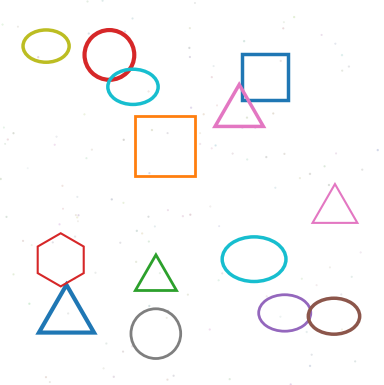[{"shape": "square", "thickness": 2.5, "radius": 0.3, "center": [0.688, 0.801]}, {"shape": "triangle", "thickness": 3, "radius": 0.41, "center": [0.173, 0.177]}, {"shape": "square", "thickness": 2, "radius": 0.39, "center": [0.429, 0.62]}, {"shape": "triangle", "thickness": 2, "radius": 0.31, "center": [0.405, 0.276]}, {"shape": "hexagon", "thickness": 1.5, "radius": 0.35, "center": [0.158, 0.325]}, {"shape": "circle", "thickness": 3, "radius": 0.32, "center": [0.284, 0.857]}, {"shape": "oval", "thickness": 2, "radius": 0.34, "center": [0.74, 0.187]}, {"shape": "oval", "thickness": 2.5, "radius": 0.33, "center": [0.868, 0.179]}, {"shape": "triangle", "thickness": 2.5, "radius": 0.36, "center": [0.621, 0.708]}, {"shape": "triangle", "thickness": 1.5, "radius": 0.34, "center": [0.87, 0.455]}, {"shape": "circle", "thickness": 2, "radius": 0.32, "center": [0.405, 0.133]}, {"shape": "oval", "thickness": 2.5, "radius": 0.3, "center": [0.12, 0.88]}, {"shape": "oval", "thickness": 2.5, "radius": 0.41, "center": [0.66, 0.327]}, {"shape": "oval", "thickness": 2.5, "radius": 0.33, "center": [0.345, 0.774]}]